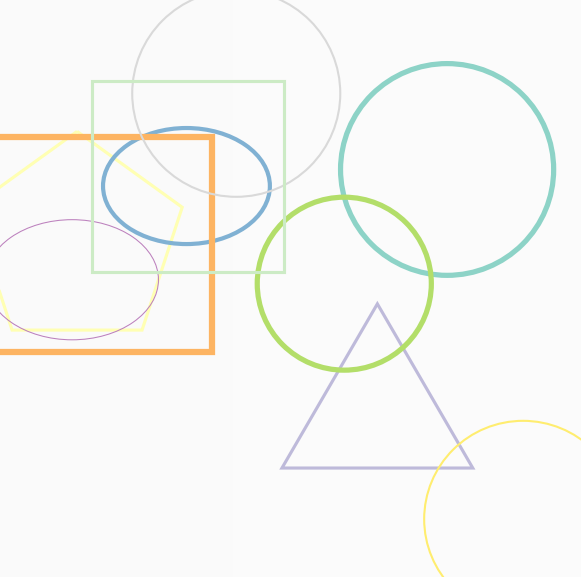[{"shape": "circle", "thickness": 2.5, "radius": 0.92, "center": [0.769, 0.706]}, {"shape": "pentagon", "thickness": 1.5, "radius": 0.95, "center": [0.133, 0.581]}, {"shape": "triangle", "thickness": 1.5, "radius": 0.95, "center": [0.649, 0.283]}, {"shape": "oval", "thickness": 2, "radius": 0.72, "center": [0.321, 0.677]}, {"shape": "square", "thickness": 3, "radius": 0.93, "center": [0.179, 0.575]}, {"shape": "circle", "thickness": 2.5, "radius": 0.75, "center": [0.592, 0.508]}, {"shape": "circle", "thickness": 1, "radius": 0.89, "center": [0.406, 0.837]}, {"shape": "oval", "thickness": 0.5, "radius": 0.74, "center": [0.124, 0.515]}, {"shape": "square", "thickness": 1.5, "radius": 0.83, "center": [0.323, 0.693]}, {"shape": "circle", "thickness": 1, "radius": 0.85, "center": [0.9, 0.1]}]